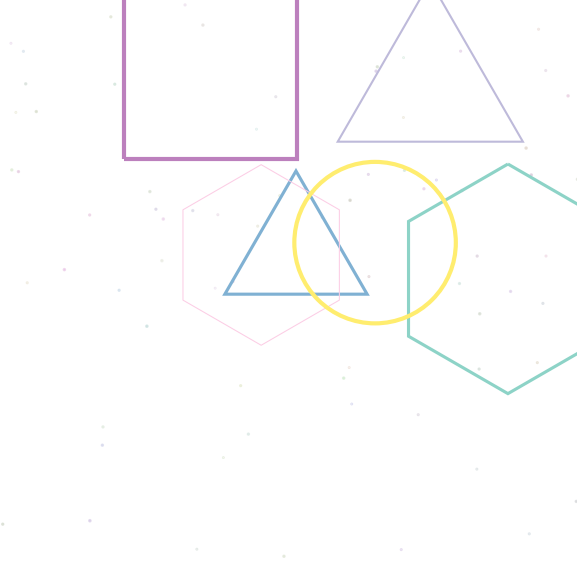[{"shape": "hexagon", "thickness": 1.5, "radius": 0.99, "center": [0.88, 0.516]}, {"shape": "triangle", "thickness": 1, "radius": 0.93, "center": [0.745, 0.846]}, {"shape": "triangle", "thickness": 1.5, "radius": 0.71, "center": [0.513, 0.561]}, {"shape": "hexagon", "thickness": 0.5, "radius": 0.78, "center": [0.452, 0.558]}, {"shape": "square", "thickness": 2, "radius": 0.75, "center": [0.365, 0.873]}, {"shape": "circle", "thickness": 2, "radius": 0.7, "center": [0.649, 0.579]}]